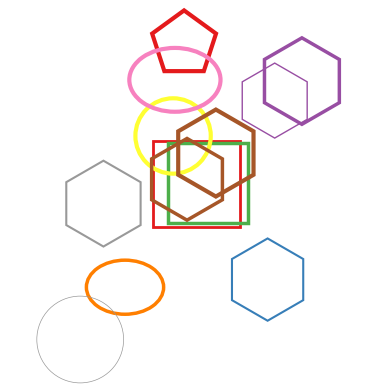[{"shape": "pentagon", "thickness": 3, "radius": 0.44, "center": [0.478, 0.886]}, {"shape": "square", "thickness": 2, "radius": 0.56, "center": [0.51, 0.522]}, {"shape": "hexagon", "thickness": 1.5, "radius": 0.53, "center": [0.695, 0.274]}, {"shape": "square", "thickness": 2.5, "radius": 0.52, "center": [0.54, 0.524]}, {"shape": "hexagon", "thickness": 2.5, "radius": 0.56, "center": [0.784, 0.789]}, {"shape": "hexagon", "thickness": 1, "radius": 0.49, "center": [0.714, 0.739]}, {"shape": "oval", "thickness": 2.5, "radius": 0.5, "center": [0.325, 0.254]}, {"shape": "circle", "thickness": 3, "radius": 0.49, "center": [0.45, 0.647]}, {"shape": "hexagon", "thickness": 2.5, "radius": 0.53, "center": [0.486, 0.534]}, {"shape": "hexagon", "thickness": 3, "radius": 0.56, "center": [0.561, 0.602]}, {"shape": "oval", "thickness": 3, "radius": 0.59, "center": [0.454, 0.793]}, {"shape": "circle", "thickness": 0.5, "radius": 0.56, "center": [0.208, 0.118]}, {"shape": "hexagon", "thickness": 1.5, "radius": 0.56, "center": [0.269, 0.471]}]